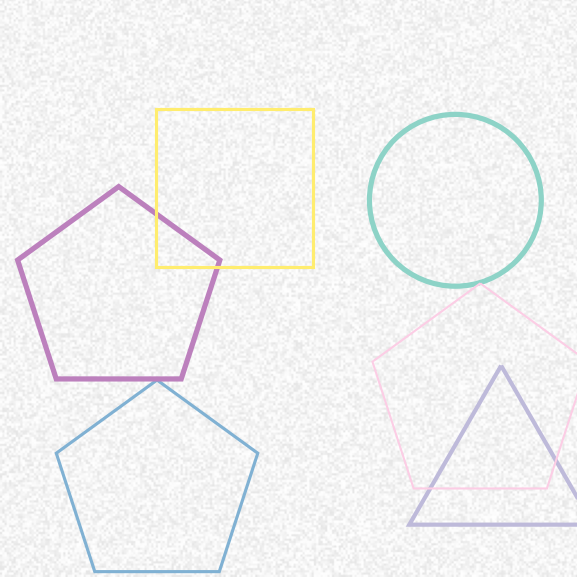[{"shape": "circle", "thickness": 2.5, "radius": 0.74, "center": [0.789, 0.652]}, {"shape": "triangle", "thickness": 2, "radius": 0.92, "center": [0.868, 0.182]}, {"shape": "pentagon", "thickness": 1.5, "radius": 0.92, "center": [0.272, 0.158]}, {"shape": "pentagon", "thickness": 1, "radius": 0.98, "center": [0.832, 0.312]}, {"shape": "pentagon", "thickness": 2.5, "radius": 0.92, "center": [0.206, 0.492]}, {"shape": "square", "thickness": 1.5, "radius": 0.68, "center": [0.406, 0.673]}]